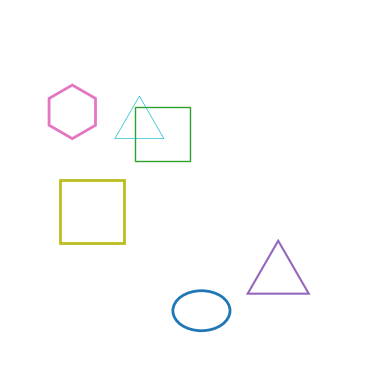[{"shape": "oval", "thickness": 2, "radius": 0.37, "center": [0.523, 0.193]}, {"shape": "square", "thickness": 1, "radius": 0.35, "center": [0.422, 0.651]}, {"shape": "triangle", "thickness": 1.5, "radius": 0.46, "center": [0.723, 0.283]}, {"shape": "hexagon", "thickness": 2, "radius": 0.35, "center": [0.188, 0.71]}, {"shape": "square", "thickness": 2, "radius": 0.41, "center": [0.239, 0.451]}, {"shape": "triangle", "thickness": 0.5, "radius": 0.37, "center": [0.362, 0.677]}]